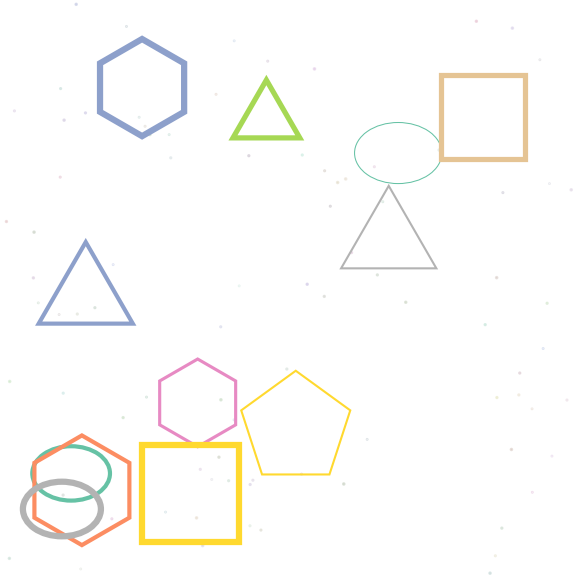[{"shape": "oval", "thickness": 2, "radius": 0.34, "center": [0.123, 0.179]}, {"shape": "oval", "thickness": 0.5, "radius": 0.38, "center": [0.689, 0.734]}, {"shape": "hexagon", "thickness": 2, "radius": 0.47, "center": [0.142, 0.15]}, {"shape": "triangle", "thickness": 2, "radius": 0.47, "center": [0.148, 0.486]}, {"shape": "hexagon", "thickness": 3, "radius": 0.42, "center": [0.246, 0.847]}, {"shape": "hexagon", "thickness": 1.5, "radius": 0.38, "center": [0.342, 0.301]}, {"shape": "triangle", "thickness": 2.5, "radius": 0.33, "center": [0.461, 0.794]}, {"shape": "square", "thickness": 3, "radius": 0.42, "center": [0.33, 0.144]}, {"shape": "pentagon", "thickness": 1, "radius": 0.5, "center": [0.512, 0.258]}, {"shape": "square", "thickness": 2.5, "radius": 0.36, "center": [0.836, 0.797]}, {"shape": "oval", "thickness": 3, "radius": 0.34, "center": [0.107, 0.118]}, {"shape": "triangle", "thickness": 1, "radius": 0.48, "center": [0.673, 0.582]}]